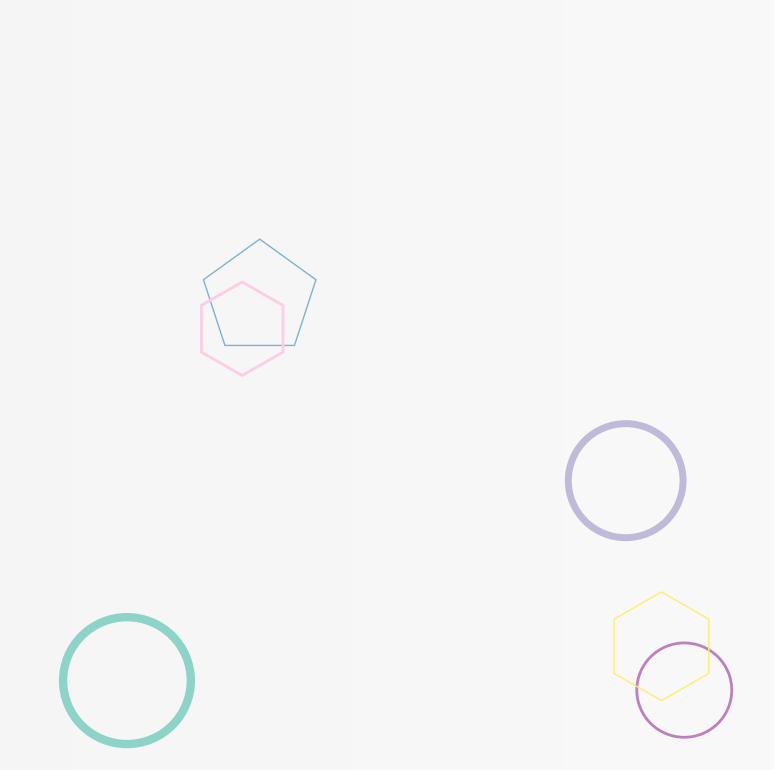[{"shape": "circle", "thickness": 3, "radius": 0.41, "center": [0.164, 0.116]}, {"shape": "circle", "thickness": 2.5, "radius": 0.37, "center": [0.807, 0.376]}, {"shape": "pentagon", "thickness": 0.5, "radius": 0.38, "center": [0.335, 0.613]}, {"shape": "hexagon", "thickness": 1, "radius": 0.3, "center": [0.313, 0.573]}, {"shape": "circle", "thickness": 1, "radius": 0.31, "center": [0.883, 0.104]}, {"shape": "hexagon", "thickness": 0.5, "radius": 0.35, "center": [0.853, 0.161]}]